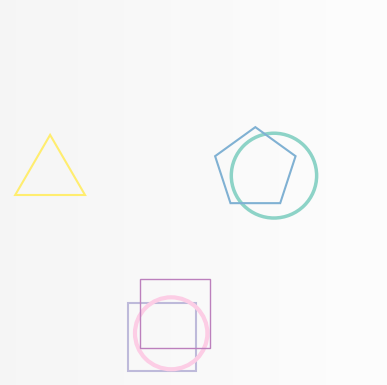[{"shape": "circle", "thickness": 2.5, "radius": 0.55, "center": [0.707, 0.544]}, {"shape": "square", "thickness": 1.5, "radius": 0.44, "center": [0.418, 0.124]}, {"shape": "pentagon", "thickness": 1.5, "radius": 0.55, "center": [0.659, 0.561]}, {"shape": "circle", "thickness": 3, "radius": 0.47, "center": [0.442, 0.134]}, {"shape": "square", "thickness": 1, "radius": 0.45, "center": [0.451, 0.186]}, {"shape": "triangle", "thickness": 1.5, "radius": 0.52, "center": [0.129, 0.546]}]